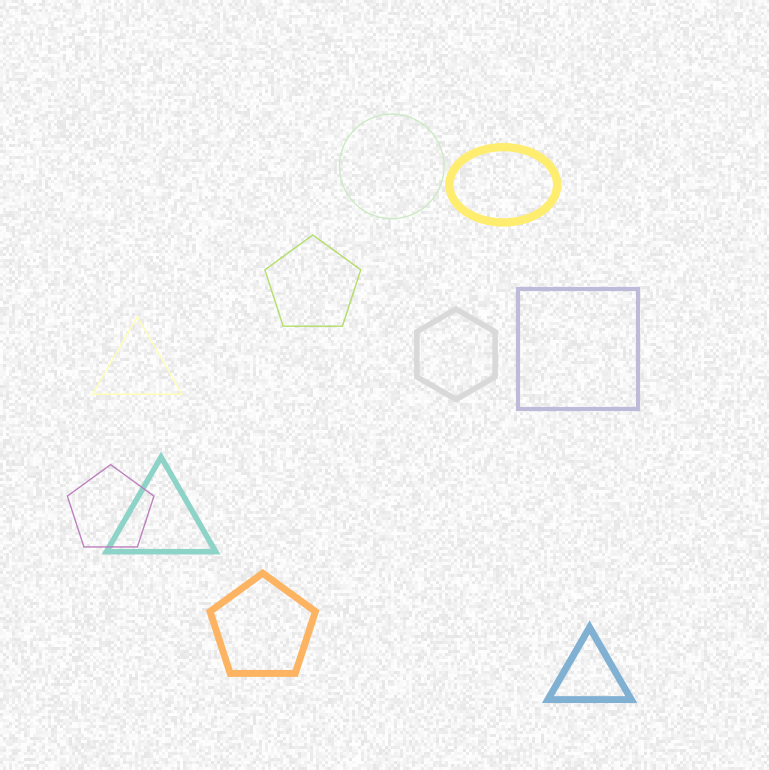[{"shape": "triangle", "thickness": 2, "radius": 0.41, "center": [0.209, 0.324]}, {"shape": "triangle", "thickness": 0.5, "radius": 0.34, "center": [0.178, 0.522]}, {"shape": "square", "thickness": 1.5, "radius": 0.39, "center": [0.751, 0.547]}, {"shape": "triangle", "thickness": 2.5, "radius": 0.31, "center": [0.766, 0.123]}, {"shape": "pentagon", "thickness": 2.5, "radius": 0.36, "center": [0.341, 0.184]}, {"shape": "pentagon", "thickness": 0.5, "radius": 0.33, "center": [0.406, 0.629]}, {"shape": "hexagon", "thickness": 2, "radius": 0.29, "center": [0.592, 0.54]}, {"shape": "pentagon", "thickness": 0.5, "radius": 0.3, "center": [0.144, 0.337]}, {"shape": "circle", "thickness": 0.5, "radius": 0.34, "center": [0.509, 0.784]}, {"shape": "oval", "thickness": 3, "radius": 0.35, "center": [0.654, 0.76]}]